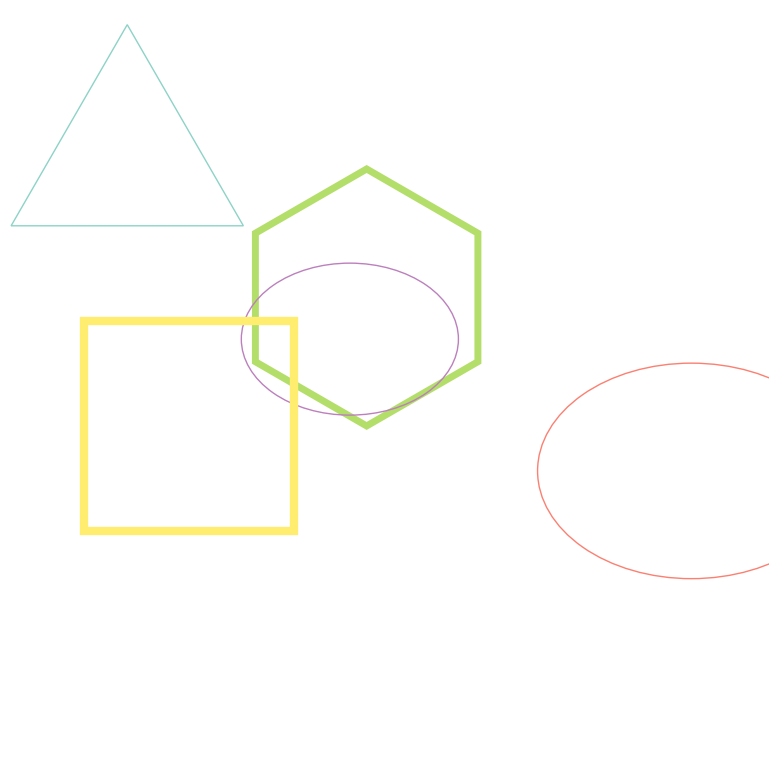[{"shape": "triangle", "thickness": 0.5, "radius": 0.87, "center": [0.165, 0.794]}, {"shape": "oval", "thickness": 0.5, "radius": 1.0, "center": [0.898, 0.388]}, {"shape": "hexagon", "thickness": 2.5, "radius": 0.83, "center": [0.476, 0.614]}, {"shape": "oval", "thickness": 0.5, "radius": 0.7, "center": [0.454, 0.56]}, {"shape": "square", "thickness": 3, "radius": 0.68, "center": [0.245, 0.447]}]